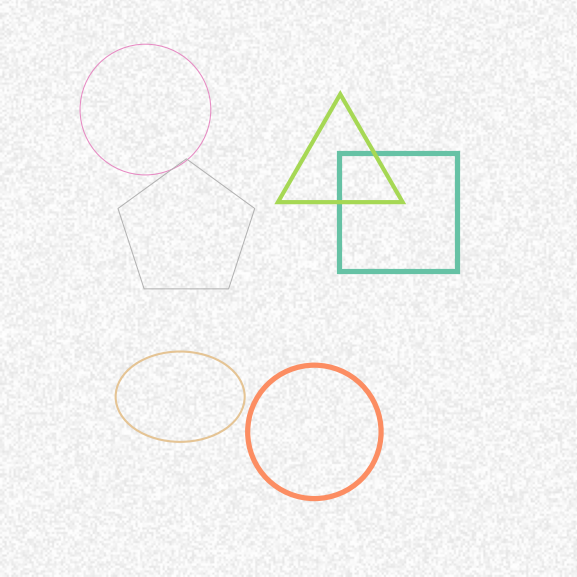[{"shape": "square", "thickness": 2.5, "radius": 0.51, "center": [0.689, 0.632]}, {"shape": "circle", "thickness": 2.5, "radius": 0.58, "center": [0.544, 0.251]}, {"shape": "circle", "thickness": 0.5, "radius": 0.57, "center": [0.252, 0.809]}, {"shape": "triangle", "thickness": 2, "radius": 0.62, "center": [0.589, 0.711]}, {"shape": "oval", "thickness": 1, "radius": 0.56, "center": [0.312, 0.312]}, {"shape": "pentagon", "thickness": 0.5, "radius": 0.62, "center": [0.323, 0.6]}]